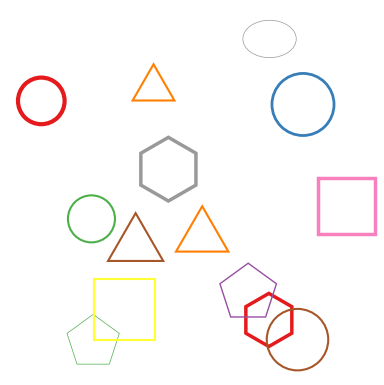[{"shape": "circle", "thickness": 3, "radius": 0.3, "center": [0.107, 0.738]}, {"shape": "hexagon", "thickness": 2.5, "radius": 0.34, "center": [0.698, 0.169]}, {"shape": "circle", "thickness": 2, "radius": 0.4, "center": [0.787, 0.729]}, {"shape": "circle", "thickness": 1.5, "radius": 0.31, "center": [0.238, 0.432]}, {"shape": "pentagon", "thickness": 0.5, "radius": 0.36, "center": [0.242, 0.112]}, {"shape": "pentagon", "thickness": 1, "radius": 0.39, "center": [0.645, 0.239]}, {"shape": "triangle", "thickness": 1.5, "radius": 0.39, "center": [0.525, 0.386]}, {"shape": "triangle", "thickness": 1.5, "radius": 0.31, "center": [0.399, 0.77]}, {"shape": "square", "thickness": 1.5, "radius": 0.4, "center": [0.322, 0.196]}, {"shape": "circle", "thickness": 1.5, "radius": 0.4, "center": [0.773, 0.118]}, {"shape": "triangle", "thickness": 1.5, "radius": 0.41, "center": [0.352, 0.364]}, {"shape": "square", "thickness": 2.5, "radius": 0.37, "center": [0.9, 0.465]}, {"shape": "hexagon", "thickness": 2.5, "radius": 0.41, "center": [0.437, 0.561]}, {"shape": "oval", "thickness": 0.5, "radius": 0.35, "center": [0.7, 0.899]}]